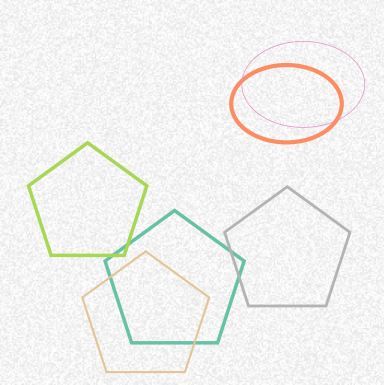[{"shape": "pentagon", "thickness": 2.5, "radius": 0.95, "center": [0.453, 0.263]}, {"shape": "oval", "thickness": 3, "radius": 0.72, "center": [0.744, 0.731]}, {"shape": "oval", "thickness": 0.5, "radius": 0.8, "center": [0.788, 0.781]}, {"shape": "pentagon", "thickness": 2.5, "radius": 0.81, "center": [0.228, 0.467]}, {"shape": "pentagon", "thickness": 1.5, "radius": 0.87, "center": [0.379, 0.174]}, {"shape": "pentagon", "thickness": 2, "radius": 0.86, "center": [0.746, 0.344]}]